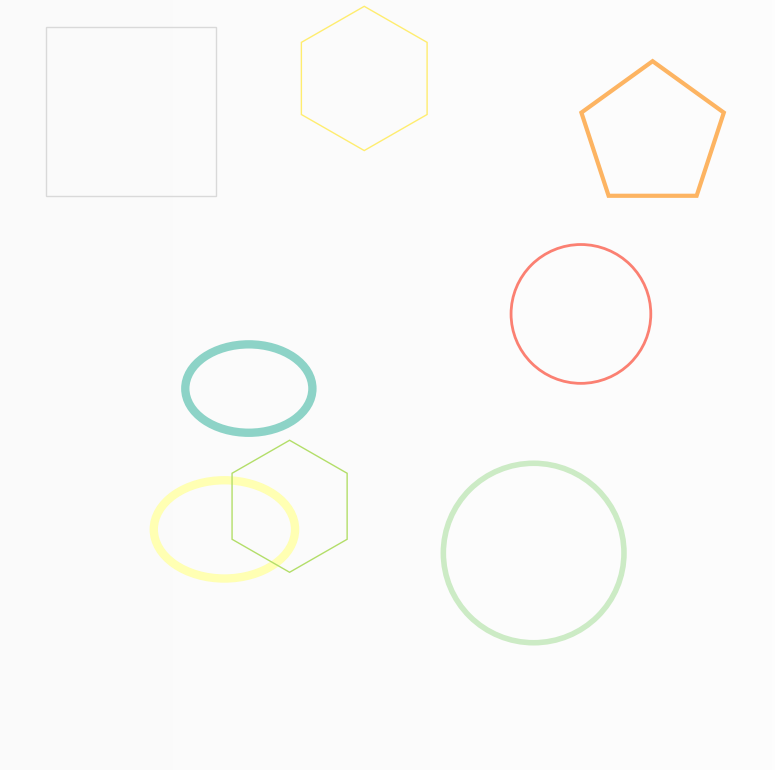[{"shape": "oval", "thickness": 3, "radius": 0.41, "center": [0.321, 0.495]}, {"shape": "oval", "thickness": 3, "radius": 0.46, "center": [0.29, 0.312]}, {"shape": "circle", "thickness": 1, "radius": 0.45, "center": [0.75, 0.592]}, {"shape": "pentagon", "thickness": 1.5, "radius": 0.48, "center": [0.842, 0.824]}, {"shape": "hexagon", "thickness": 0.5, "radius": 0.43, "center": [0.374, 0.343]}, {"shape": "square", "thickness": 0.5, "radius": 0.55, "center": [0.169, 0.855]}, {"shape": "circle", "thickness": 2, "radius": 0.58, "center": [0.689, 0.282]}, {"shape": "hexagon", "thickness": 0.5, "radius": 0.47, "center": [0.47, 0.898]}]